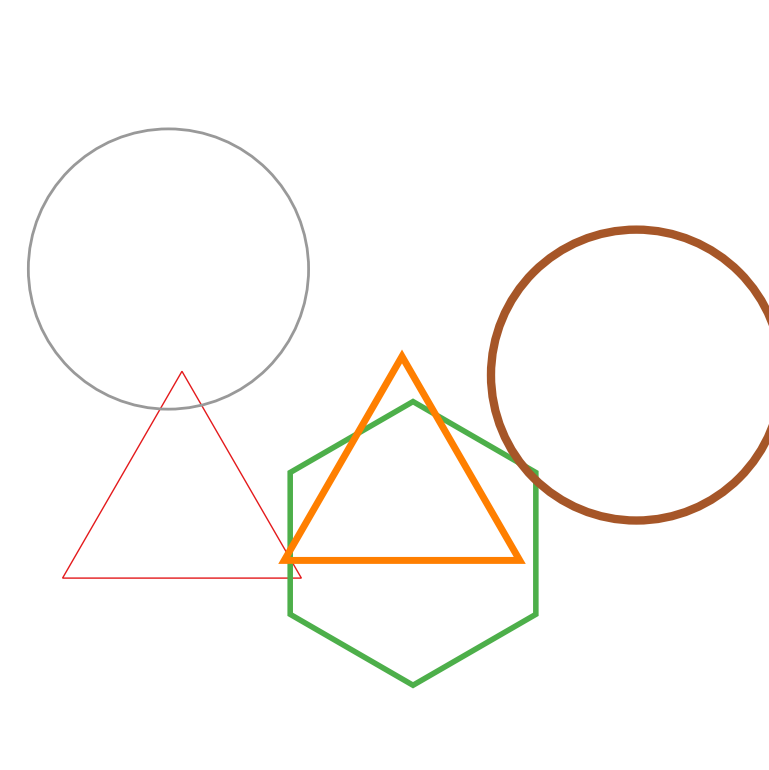[{"shape": "triangle", "thickness": 0.5, "radius": 0.9, "center": [0.236, 0.339]}, {"shape": "hexagon", "thickness": 2, "radius": 0.92, "center": [0.536, 0.294]}, {"shape": "triangle", "thickness": 2.5, "radius": 0.88, "center": [0.522, 0.36]}, {"shape": "circle", "thickness": 3, "radius": 0.94, "center": [0.827, 0.513]}, {"shape": "circle", "thickness": 1, "radius": 0.91, "center": [0.219, 0.651]}]